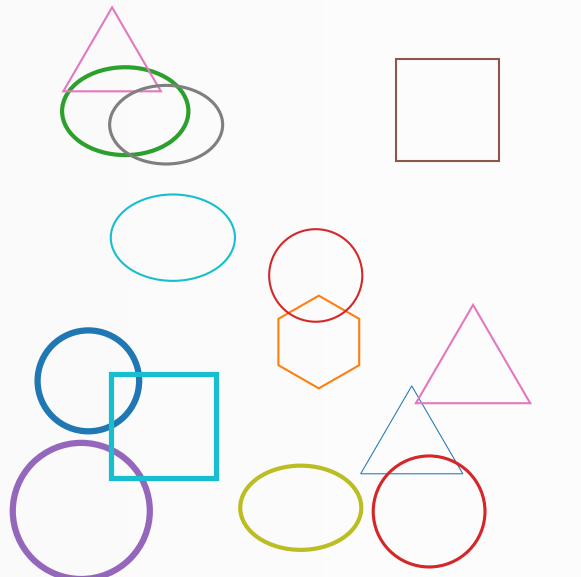[{"shape": "triangle", "thickness": 0.5, "radius": 0.51, "center": [0.708, 0.229]}, {"shape": "circle", "thickness": 3, "radius": 0.44, "center": [0.152, 0.34]}, {"shape": "hexagon", "thickness": 1, "radius": 0.4, "center": [0.548, 0.407]}, {"shape": "oval", "thickness": 2, "radius": 0.54, "center": [0.215, 0.807]}, {"shape": "circle", "thickness": 1.5, "radius": 0.48, "center": [0.738, 0.113]}, {"shape": "circle", "thickness": 1, "radius": 0.4, "center": [0.543, 0.522]}, {"shape": "circle", "thickness": 3, "radius": 0.59, "center": [0.14, 0.114]}, {"shape": "square", "thickness": 1, "radius": 0.44, "center": [0.769, 0.808]}, {"shape": "triangle", "thickness": 1, "radius": 0.57, "center": [0.814, 0.358]}, {"shape": "triangle", "thickness": 1, "radius": 0.48, "center": [0.193, 0.889]}, {"shape": "oval", "thickness": 1.5, "radius": 0.49, "center": [0.286, 0.783]}, {"shape": "oval", "thickness": 2, "radius": 0.52, "center": [0.517, 0.12]}, {"shape": "oval", "thickness": 1, "radius": 0.53, "center": [0.297, 0.588]}, {"shape": "square", "thickness": 2.5, "radius": 0.45, "center": [0.282, 0.262]}]